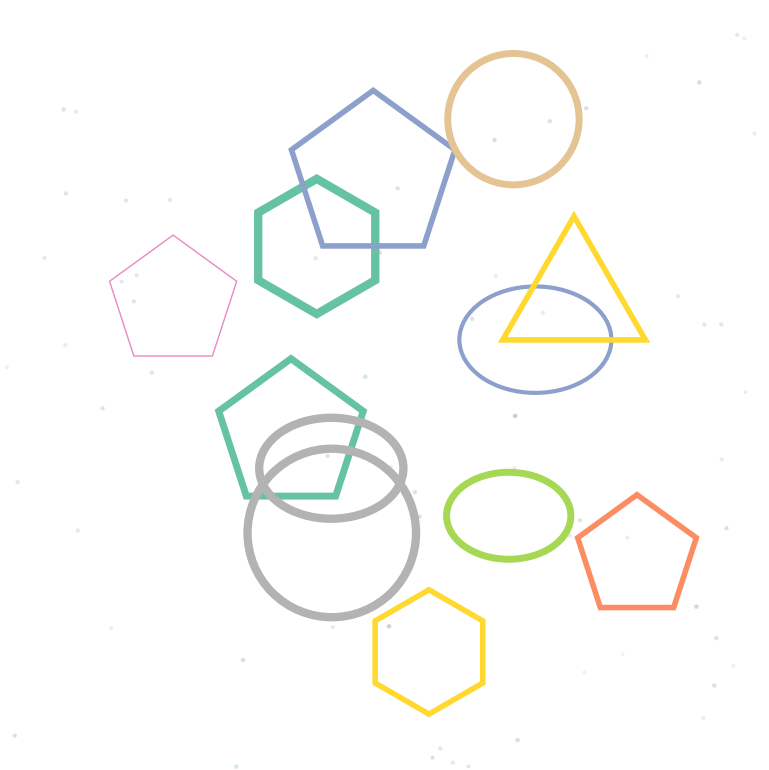[{"shape": "pentagon", "thickness": 2.5, "radius": 0.49, "center": [0.378, 0.436]}, {"shape": "hexagon", "thickness": 3, "radius": 0.44, "center": [0.411, 0.68]}, {"shape": "pentagon", "thickness": 2, "radius": 0.41, "center": [0.827, 0.277]}, {"shape": "oval", "thickness": 1.5, "radius": 0.49, "center": [0.695, 0.559]}, {"shape": "pentagon", "thickness": 2, "radius": 0.56, "center": [0.485, 0.771]}, {"shape": "pentagon", "thickness": 0.5, "radius": 0.43, "center": [0.225, 0.608]}, {"shape": "oval", "thickness": 2.5, "radius": 0.4, "center": [0.661, 0.33]}, {"shape": "triangle", "thickness": 2, "radius": 0.54, "center": [0.745, 0.612]}, {"shape": "hexagon", "thickness": 2, "radius": 0.4, "center": [0.557, 0.153]}, {"shape": "circle", "thickness": 2.5, "radius": 0.43, "center": [0.667, 0.845]}, {"shape": "oval", "thickness": 3, "radius": 0.47, "center": [0.43, 0.392]}, {"shape": "circle", "thickness": 3, "radius": 0.55, "center": [0.431, 0.308]}]